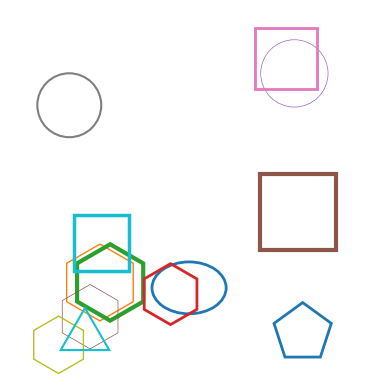[{"shape": "pentagon", "thickness": 2, "radius": 0.39, "center": [0.786, 0.136]}, {"shape": "oval", "thickness": 2, "radius": 0.48, "center": [0.491, 0.252]}, {"shape": "hexagon", "thickness": 1, "radius": 0.5, "center": [0.26, 0.266]}, {"shape": "hexagon", "thickness": 3, "radius": 0.5, "center": [0.286, 0.266]}, {"shape": "hexagon", "thickness": 2, "radius": 0.4, "center": [0.443, 0.236]}, {"shape": "circle", "thickness": 0.5, "radius": 0.44, "center": [0.765, 0.809]}, {"shape": "square", "thickness": 3, "radius": 0.5, "center": [0.773, 0.449]}, {"shape": "hexagon", "thickness": 0.5, "radius": 0.42, "center": [0.234, 0.177]}, {"shape": "square", "thickness": 2, "radius": 0.4, "center": [0.742, 0.848]}, {"shape": "circle", "thickness": 1.5, "radius": 0.41, "center": [0.18, 0.727]}, {"shape": "hexagon", "thickness": 1, "radius": 0.37, "center": [0.152, 0.104]}, {"shape": "square", "thickness": 2.5, "radius": 0.36, "center": [0.264, 0.369]}, {"shape": "triangle", "thickness": 1.5, "radius": 0.36, "center": [0.221, 0.127]}]